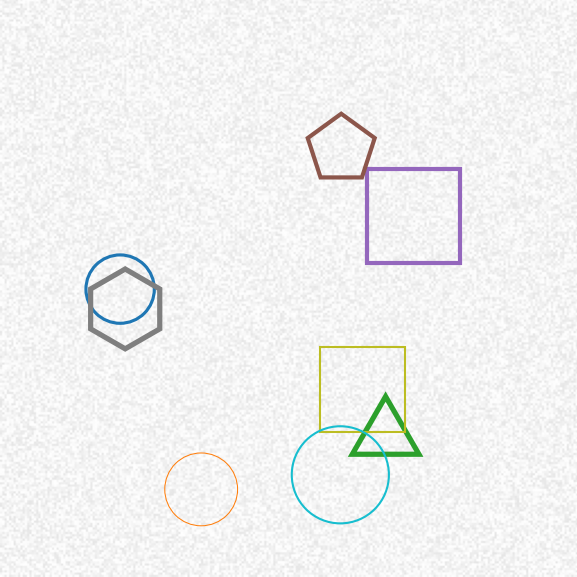[{"shape": "circle", "thickness": 1.5, "radius": 0.3, "center": [0.208, 0.499]}, {"shape": "circle", "thickness": 0.5, "radius": 0.32, "center": [0.348, 0.152]}, {"shape": "triangle", "thickness": 2.5, "radius": 0.33, "center": [0.668, 0.246]}, {"shape": "square", "thickness": 2, "radius": 0.4, "center": [0.716, 0.625]}, {"shape": "pentagon", "thickness": 2, "radius": 0.3, "center": [0.591, 0.741]}, {"shape": "hexagon", "thickness": 2.5, "radius": 0.35, "center": [0.217, 0.464]}, {"shape": "square", "thickness": 1, "radius": 0.37, "center": [0.628, 0.325]}, {"shape": "circle", "thickness": 1, "radius": 0.42, "center": [0.589, 0.177]}]